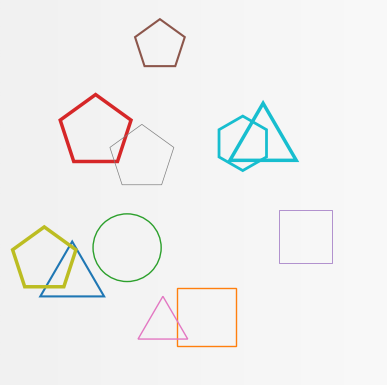[{"shape": "triangle", "thickness": 1.5, "radius": 0.48, "center": [0.186, 0.278]}, {"shape": "square", "thickness": 1, "radius": 0.38, "center": [0.534, 0.177]}, {"shape": "circle", "thickness": 1, "radius": 0.44, "center": [0.328, 0.357]}, {"shape": "pentagon", "thickness": 2.5, "radius": 0.48, "center": [0.247, 0.658]}, {"shape": "square", "thickness": 0.5, "radius": 0.34, "center": [0.788, 0.385]}, {"shape": "pentagon", "thickness": 1.5, "radius": 0.34, "center": [0.413, 0.883]}, {"shape": "triangle", "thickness": 1, "radius": 0.37, "center": [0.42, 0.156]}, {"shape": "pentagon", "thickness": 0.5, "radius": 0.43, "center": [0.366, 0.59]}, {"shape": "pentagon", "thickness": 2.5, "radius": 0.43, "center": [0.114, 0.325]}, {"shape": "hexagon", "thickness": 2, "radius": 0.35, "center": [0.626, 0.628]}, {"shape": "triangle", "thickness": 2.5, "radius": 0.49, "center": [0.679, 0.633]}]